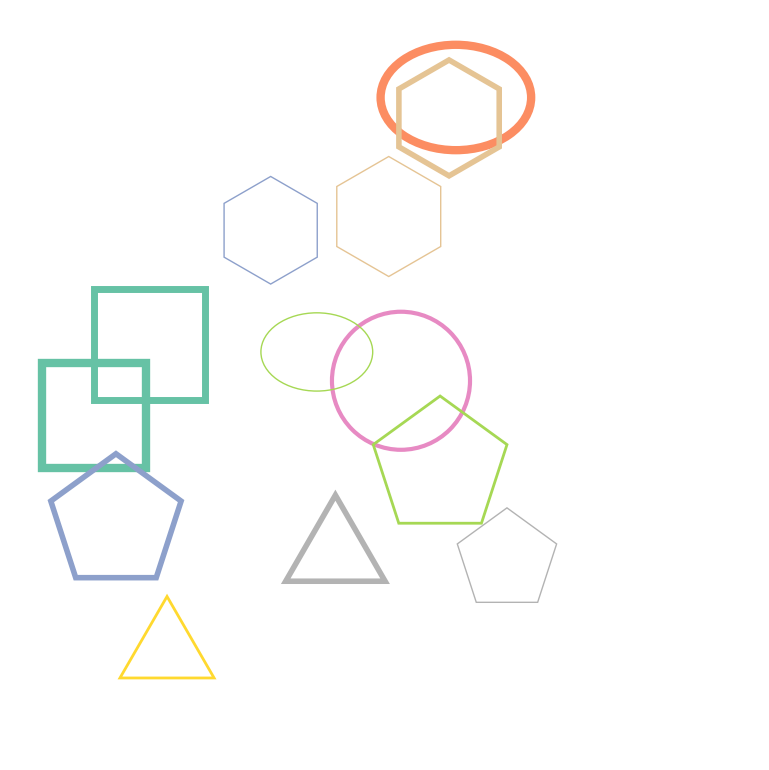[{"shape": "square", "thickness": 3, "radius": 0.34, "center": [0.122, 0.46]}, {"shape": "square", "thickness": 2.5, "radius": 0.36, "center": [0.194, 0.552]}, {"shape": "oval", "thickness": 3, "radius": 0.49, "center": [0.592, 0.873]}, {"shape": "hexagon", "thickness": 0.5, "radius": 0.35, "center": [0.352, 0.701]}, {"shape": "pentagon", "thickness": 2, "radius": 0.44, "center": [0.151, 0.322]}, {"shape": "circle", "thickness": 1.5, "radius": 0.45, "center": [0.521, 0.506]}, {"shape": "pentagon", "thickness": 1, "radius": 0.46, "center": [0.572, 0.394]}, {"shape": "oval", "thickness": 0.5, "radius": 0.36, "center": [0.411, 0.543]}, {"shape": "triangle", "thickness": 1, "radius": 0.35, "center": [0.217, 0.155]}, {"shape": "hexagon", "thickness": 0.5, "radius": 0.39, "center": [0.505, 0.719]}, {"shape": "hexagon", "thickness": 2, "radius": 0.38, "center": [0.583, 0.847]}, {"shape": "pentagon", "thickness": 0.5, "radius": 0.34, "center": [0.658, 0.273]}, {"shape": "triangle", "thickness": 2, "radius": 0.37, "center": [0.436, 0.282]}]